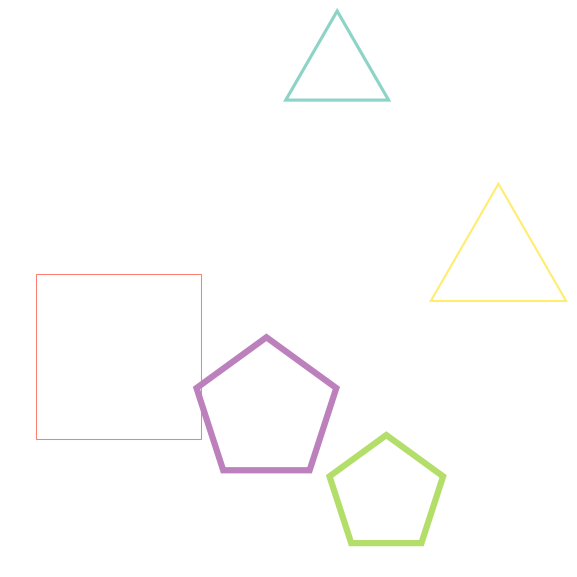[{"shape": "triangle", "thickness": 1.5, "radius": 0.51, "center": [0.584, 0.877]}, {"shape": "square", "thickness": 0.5, "radius": 0.71, "center": [0.205, 0.382]}, {"shape": "pentagon", "thickness": 3, "radius": 0.52, "center": [0.669, 0.142]}, {"shape": "pentagon", "thickness": 3, "radius": 0.64, "center": [0.461, 0.288]}, {"shape": "triangle", "thickness": 1, "radius": 0.68, "center": [0.863, 0.546]}]